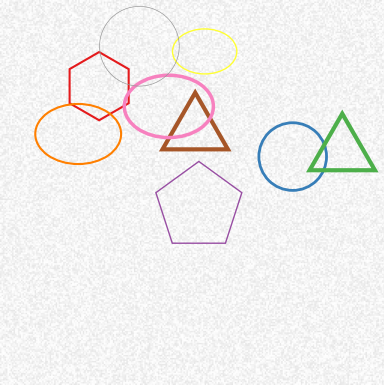[{"shape": "hexagon", "thickness": 1.5, "radius": 0.44, "center": [0.257, 0.776]}, {"shape": "circle", "thickness": 2, "radius": 0.44, "center": [0.76, 0.593]}, {"shape": "triangle", "thickness": 3, "radius": 0.49, "center": [0.889, 0.607]}, {"shape": "pentagon", "thickness": 1, "radius": 0.59, "center": [0.517, 0.463]}, {"shape": "oval", "thickness": 1.5, "radius": 0.56, "center": [0.203, 0.652]}, {"shape": "oval", "thickness": 1, "radius": 0.42, "center": [0.532, 0.866]}, {"shape": "triangle", "thickness": 3, "radius": 0.49, "center": [0.507, 0.661]}, {"shape": "oval", "thickness": 2.5, "radius": 0.58, "center": [0.439, 0.724]}, {"shape": "circle", "thickness": 0.5, "radius": 0.52, "center": [0.362, 0.88]}]